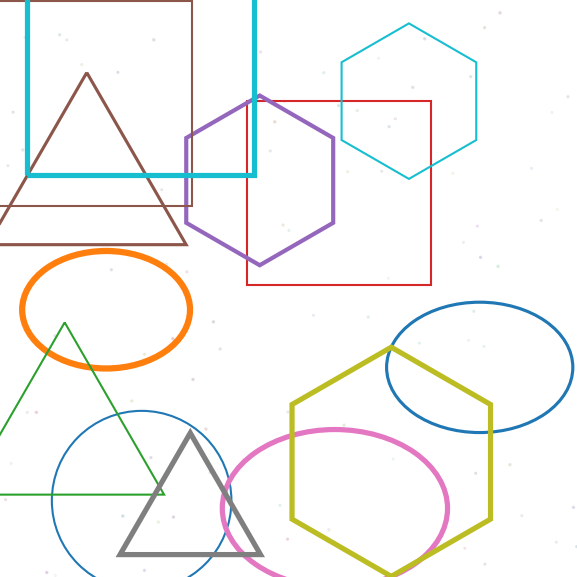[{"shape": "oval", "thickness": 1.5, "radius": 0.81, "center": [0.831, 0.363]}, {"shape": "circle", "thickness": 1, "radius": 0.78, "center": [0.245, 0.132]}, {"shape": "oval", "thickness": 3, "radius": 0.73, "center": [0.184, 0.463]}, {"shape": "triangle", "thickness": 1, "radius": 0.99, "center": [0.112, 0.242]}, {"shape": "square", "thickness": 1, "radius": 0.8, "center": [0.587, 0.664]}, {"shape": "hexagon", "thickness": 2, "radius": 0.73, "center": [0.45, 0.687]}, {"shape": "triangle", "thickness": 1.5, "radius": 0.99, "center": [0.15, 0.675]}, {"shape": "square", "thickness": 1, "radius": 0.89, "center": [0.154, 0.82]}, {"shape": "oval", "thickness": 2.5, "radius": 0.98, "center": [0.58, 0.119]}, {"shape": "triangle", "thickness": 2.5, "radius": 0.7, "center": [0.329, 0.109]}, {"shape": "hexagon", "thickness": 2.5, "radius": 0.99, "center": [0.678, 0.199]}, {"shape": "hexagon", "thickness": 1, "radius": 0.67, "center": [0.708, 0.824]}, {"shape": "square", "thickness": 2.5, "radius": 0.98, "center": [0.244, 0.892]}]